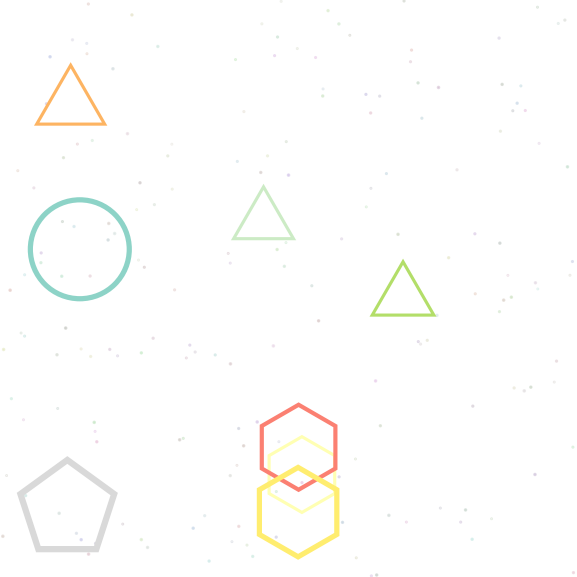[{"shape": "circle", "thickness": 2.5, "radius": 0.43, "center": [0.138, 0.567]}, {"shape": "hexagon", "thickness": 1.5, "radius": 0.33, "center": [0.523, 0.177]}, {"shape": "hexagon", "thickness": 2, "radius": 0.37, "center": [0.517, 0.225]}, {"shape": "triangle", "thickness": 1.5, "radius": 0.34, "center": [0.122, 0.818]}, {"shape": "triangle", "thickness": 1.5, "radius": 0.31, "center": [0.698, 0.484]}, {"shape": "pentagon", "thickness": 3, "radius": 0.43, "center": [0.117, 0.117]}, {"shape": "triangle", "thickness": 1.5, "radius": 0.3, "center": [0.456, 0.616]}, {"shape": "hexagon", "thickness": 2.5, "radius": 0.39, "center": [0.516, 0.112]}]